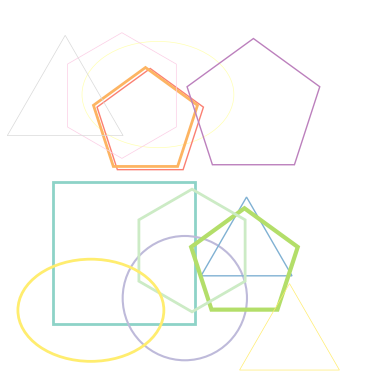[{"shape": "square", "thickness": 2, "radius": 0.93, "center": [0.322, 0.343]}, {"shape": "oval", "thickness": 0.5, "radius": 0.99, "center": [0.41, 0.754]}, {"shape": "circle", "thickness": 1.5, "radius": 0.81, "center": [0.48, 0.226]}, {"shape": "pentagon", "thickness": 1, "radius": 0.73, "center": [0.39, 0.677]}, {"shape": "triangle", "thickness": 1, "radius": 0.68, "center": [0.64, 0.352]}, {"shape": "pentagon", "thickness": 2, "radius": 0.71, "center": [0.378, 0.683]}, {"shape": "pentagon", "thickness": 3, "radius": 0.73, "center": [0.635, 0.314]}, {"shape": "hexagon", "thickness": 0.5, "radius": 0.82, "center": [0.317, 0.752]}, {"shape": "triangle", "thickness": 0.5, "radius": 0.87, "center": [0.169, 0.735]}, {"shape": "pentagon", "thickness": 1, "radius": 0.91, "center": [0.658, 0.719]}, {"shape": "hexagon", "thickness": 2, "radius": 0.8, "center": [0.499, 0.349]}, {"shape": "oval", "thickness": 2, "radius": 0.95, "center": [0.236, 0.194]}, {"shape": "triangle", "thickness": 0.5, "radius": 0.75, "center": [0.752, 0.114]}]